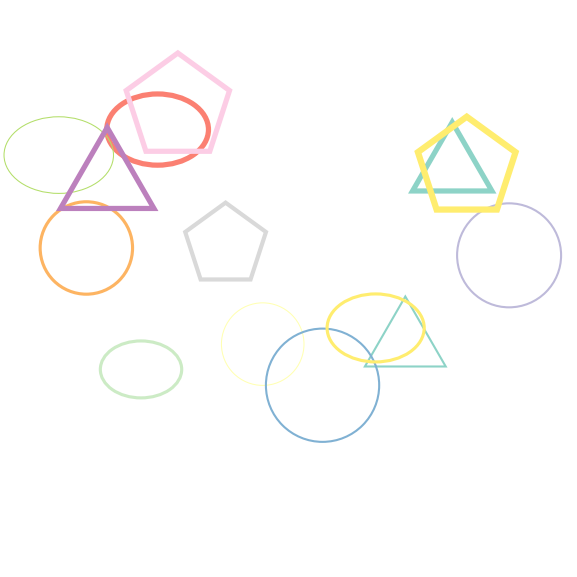[{"shape": "triangle", "thickness": 1, "radius": 0.4, "center": [0.702, 0.405]}, {"shape": "triangle", "thickness": 2.5, "radius": 0.4, "center": [0.783, 0.708]}, {"shape": "circle", "thickness": 0.5, "radius": 0.36, "center": [0.455, 0.403]}, {"shape": "circle", "thickness": 1, "radius": 0.45, "center": [0.882, 0.557]}, {"shape": "oval", "thickness": 2.5, "radius": 0.44, "center": [0.273, 0.775]}, {"shape": "circle", "thickness": 1, "radius": 0.49, "center": [0.559, 0.332]}, {"shape": "circle", "thickness": 1.5, "radius": 0.4, "center": [0.15, 0.57]}, {"shape": "oval", "thickness": 0.5, "radius": 0.47, "center": [0.102, 0.731]}, {"shape": "pentagon", "thickness": 2.5, "radius": 0.47, "center": [0.308, 0.813]}, {"shape": "pentagon", "thickness": 2, "radius": 0.37, "center": [0.391, 0.575]}, {"shape": "triangle", "thickness": 2.5, "radius": 0.47, "center": [0.186, 0.685]}, {"shape": "oval", "thickness": 1.5, "radius": 0.35, "center": [0.244, 0.359]}, {"shape": "oval", "thickness": 1.5, "radius": 0.42, "center": [0.65, 0.431]}, {"shape": "pentagon", "thickness": 3, "radius": 0.44, "center": [0.808, 0.708]}]